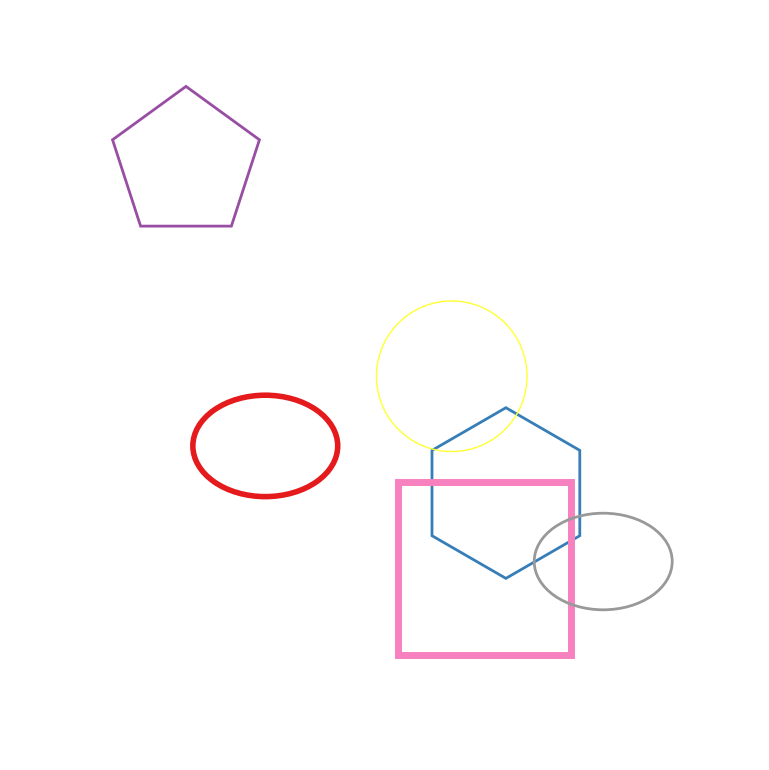[{"shape": "oval", "thickness": 2, "radius": 0.47, "center": [0.345, 0.421]}, {"shape": "hexagon", "thickness": 1, "radius": 0.55, "center": [0.657, 0.36]}, {"shape": "pentagon", "thickness": 1, "radius": 0.5, "center": [0.242, 0.787]}, {"shape": "circle", "thickness": 0.5, "radius": 0.49, "center": [0.587, 0.511]}, {"shape": "square", "thickness": 2.5, "radius": 0.56, "center": [0.629, 0.262]}, {"shape": "oval", "thickness": 1, "radius": 0.45, "center": [0.783, 0.271]}]